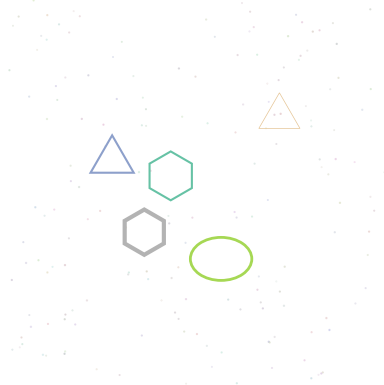[{"shape": "hexagon", "thickness": 1.5, "radius": 0.32, "center": [0.443, 0.543]}, {"shape": "triangle", "thickness": 1.5, "radius": 0.32, "center": [0.291, 0.584]}, {"shape": "oval", "thickness": 2, "radius": 0.4, "center": [0.574, 0.328]}, {"shape": "triangle", "thickness": 0.5, "radius": 0.31, "center": [0.726, 0.697]}, {"shape": "hexagon", "thickness": 3, "radius": 0.29, "center": [0.375, 0.397]}]